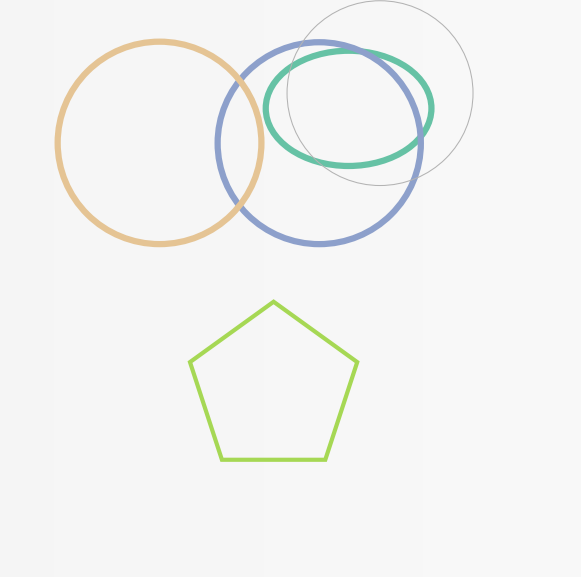[{"shape": "oval", "thickness": 3, "radius": 0.71, "center": [0.6, 0.812]}, {"shape": "circle", "thickness": 3, "radius": 0.87, "center": [0.549, 0.751]}, {"shape": "pentagon", "thickness": 2, "radius": 0.76, "center": [0.471, 0.325]}, {"shape": "circle", "thickness": 3, "radius": 0.88, "center": [0.274, 0.752]}, {"shape": "circle", "thickness": 0.5, "radius": 0.8, "center": [0.654, 0.838]}]